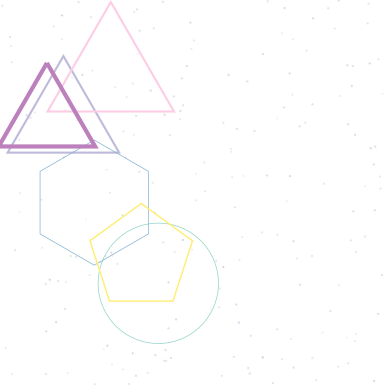[{"shape": "circle", "thickness": 0.5, "radius": 0.78, "center": [0.411, 0.264]}, {"shape": "triangle", "thickness": 1.5, "radius": 0.84, "center": [0.165, 0.687]}, {"shape": "hexagon", "thickness": 0.5, "radius": 0.81, "center": [0.245, 0.474]}, {"shape": "triangle", "thickness": 1.5, "radius": 0.95, "center": [0.288, 0.805]}, {"shape": "triangle", "thickness": 3, "radius": 0.72, "center": [0.122, 0.692]}, {"shape": "pentagon", "thickness": 1, "radius": 0.7, "center": [0.367, 0.331]}]